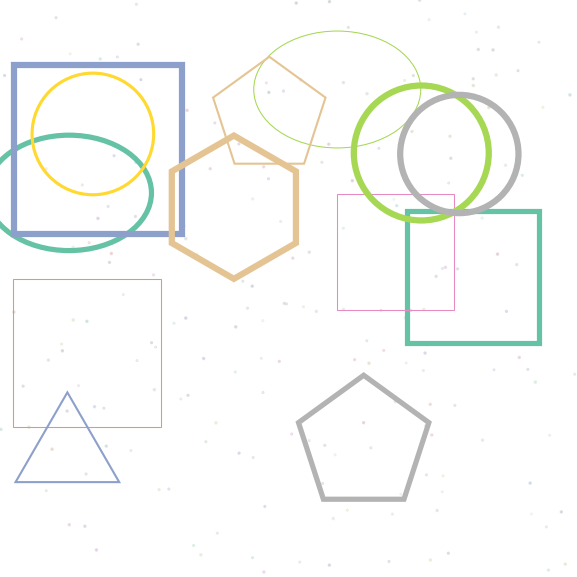[{"shape": "square", "thickness": 2.5, "radius": 0.57, "center": [0.82, 0.52]}, {"shape": "oval", "thickness": 2.5, "radius": 0.71, "center": [0.12, 0.665]}, {"shape": "square", "thickness": 0.5, "radius": 0.64, "center": [0.151, 0.388]}, {"shape": "triangle", "thickness": 1, "radius": 0.52, "center": [0.117, 0.216]}, {"shape": "square", "thickness": 3, "radius": 0.73, "center": [0.17, 0.74]}, {"shape": "square", "thickness": 0.5, "radius": 0.51, "center": [0.685, 0.563]}, {"shape": "oval", "thickness": 0.5, "radius": 0.72, "center": [0.584, 0.844]}, {"shape": "circle", "thickness": 3, "radius": 0.58, "center": [0.73, 0.734]}, {"shape": "circle", "thickness": 1.5, "radius": 0.53, "center": [0.161, 0.767]}, {"shape": "pentagon", "thickness": 1, "radius": 0.51, "center": [0.466, 0.799]}, {"shape": "hexagon", "thickness": 3, "radius": 0.62, "center": [0.405, 0.64]}, {"shape": "circle", "thickness": 3, "radius": 0.51, "center": [0.795, 0.732]}, {"shape": "pentagon", "thickness": 2.5, "radius": 0.59, "center": [0.63, 0.231]}]